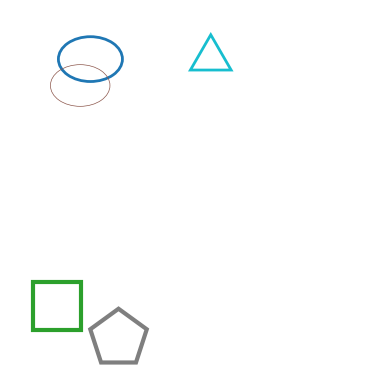[{"shape": "oval", "thickness": 2, "radius": 0.42, "center": [0.235, 0.846]}, {"shape": "square", "thickness": 3, "radius": 0.31, "center": [0.147, 0.205]}, {"shape": "oval", "thickness": 0.5, "radius": 0.39, "center": [0.208, 0.778]}, {"shape": "pentagon", "thickness": 3, "radius": 0.39, "center": [0.308, 0.121]}, {"shape": "triangle", "thickness": 2, "radius": 0.31, "center": [0.547, 0.849]}]